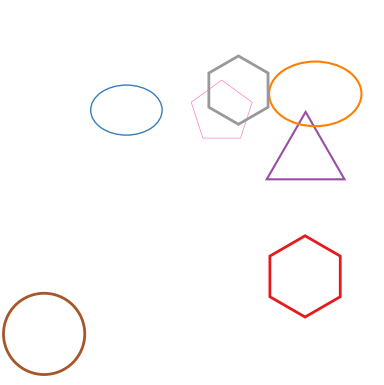[{"shape": "hexagon", "thickness": 2, "radius": 0.53, "center": [0.792, 0.282]}, {"shape": "oval", "thickness": 1, "radius": 0.46, "center": [0.328, 0.714]}, {"shape": "triangle", "thickness": 1.5, "radius": 0.58, "center": [0.794, 0.593]}, {"shape": "oval", "thickness": 1.5, "radius": 0.6, "center": [0.819, 0.756]}, {"shape": "circle", "thickness": 2, "radius": 0.53, "center": [0.115, 0.133]}, {"shape": "pentagon", "thickness": 0.5, "radius": 0.42, "center": [0.576, 0.709]}, {"shape": "hexagon", "thickness": 2, "radius": 0.44, "center": [0.619, 0.766]}]